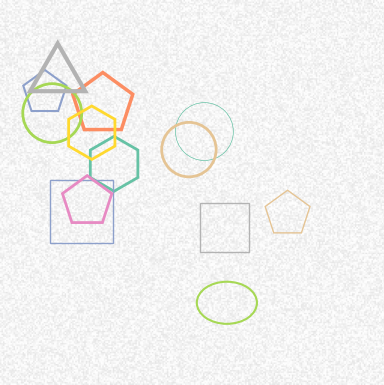[{"shape": "circle", "thickness": 0.5, "radius": 0.38, "center": [0.531, 0.658]}, {"shape": "hexagon", "thickness": 2, "radius": 0.36, "center": [0.296, 0.575]}, {"shape": "pentagon", "thickness": 2.5, "radius": 0.41, "center": [0.267, 0.73]}, {"shape": "square", "thickness": 1, "radius": 0.41, "center": [0.212, 0.451]}, {"shape": "pentagon", "thickness": 1.5, "radius": 0.29, "center": [0.116, 0.759]}, {"shape": "pentagon", "thickness": 2, "radius": 0.34, "center": [0.226, 0.476]}, {"shape": "oval", "thickness": 1.5, "radius": 0.39, "center": [0.589, 0.214]}, {"shape": "circle", "thickness": 2, "radius": 0.38, "center": [0.136, 0.706]}, {"shape": "hexagon", "thickness": 2, "radius": 0.35, "center": [0.238, 0.655]}, {"shape": "circle", "thickness": 2, "radius": 0.35, "center": [0.491, 0.611]}, {"shape": "pentagon", "thickness": 1, "radius": 0.31, "center": [0.747, 0.445]}, {"shape": "square", "thickness": 1, "radius": 0.32, "center": [0.583, 0.409]}, {"shape": "triangle", "thickness": 3, "radius": 0.41, "center": [0.15, 0.804]}]